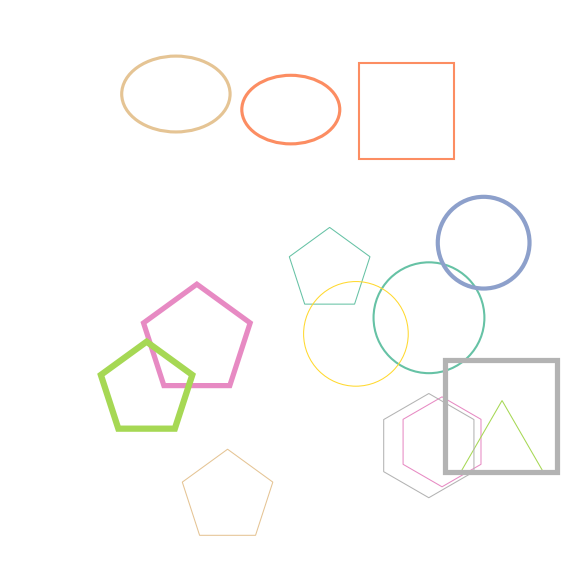[{"shape": "pentagon", "thickness": 0.5, "radius": 0.37, "center": [0.571, 0.532]}, {"shape": "circle", "thickness": 1, "radius": 0.48, "center": [0.743, 0.449]}, {"shape": "square", "thickness": 1, "radius": 0.41, "center": [0.704, 0.807]}, {"shape": "oval", "thickness": 1.5, "radius": 0.42, "center": [0.504, 0.809]}, {"shape": "circle", "thickness": 2, "radius": 0.4, "center": [0.837, 0.579]}, {"shape": "pentagon", "thickness": 2.5, "radius": 0.49, "center": [0.341, 0.41]}, {"shape": "hexagon", "thickness": 0.5, "radius": 0.39, "center": [0.765, 0.234]}, {"shape": "pentagon", "thickness": 3, "radius": 0.42, "center": [0.254, 0.324]}, {"shape": "triangle", "thickness": 0.5, "radius": 0.41, "center": [0.869, 0.224]}, {"shape": "circle", "thickness": 0.5, "radius": 0.45, "center": [0.616, 0.421]}, {"shape": "oval", "thickness": 1.5, "radius": 0.47, "center": [0.305, 0.836]}, {"shape": "pentagon", "thickness": 0.5, "radius": 0.41, "center": [0.394, 0.139]}, {"shape": "hexagon", "thickness": 0.5, "radius": 0.45, "center": [0.743, 0.227]}, {"shape": "square", "thickness": 2.5, "radius": 0.48, "center": [0.867, 0.279]}]